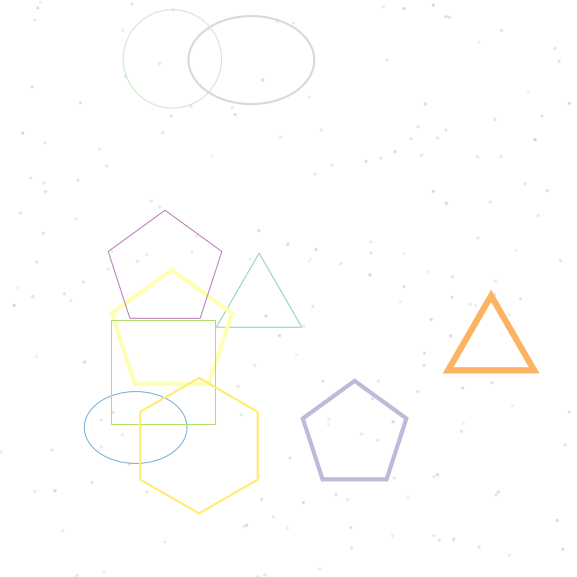[{"shape": "triangle", "thickness": 0.5, "radius": 0.43, "center": [0.449, 0.475]}, {"shape": "pentagon", "thickness": 2, "radius": 0.55, "center": [0.297, 0.423]}, {"shape": "pentagon", "thickness": 2, "radius": 0.47, "center": [0.614, 0.245]}, {"shape": "oval", "thickness": 0.5, "radius": 0.44, "center": [0.235, 0.259]}, {"shape": "triangle", "thickness": 3, "radius": 0.43, "center": [0.85, 0.401]}, {"shape": "square", "thickness": 0.5, "radius": 0.45, "center": [0.282, 0.355]}, {"shape": "oval", "thickness": 1, "radius": 0.54, "center": [0.435, 0.895]}, {"shape": "pentagon", "thickness": 0.5, "radius": 0.52, "center": [0.286, 0.532]}, {"shape": "circle", "thickness": 0.5, "radius": 0.43, "center": [0.298, 0.897]}, {"shape": "hexagon", "thickness": 1, "radius": 0.59, "center": [0.345, 0.227]}]